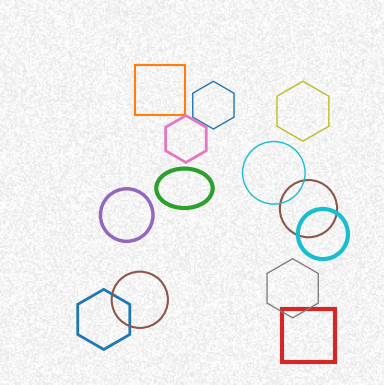[{"shape": "hexagon", "thickness": 2, "radius": 0.39, "center": [0.27, 0.17]}, {"shape": "hexagon", "thickness": 1, "radius": 0.31, "center": [0.554, 0.727]}, {"shape": "square", "thickness": 1.5, "radius": 0.33, "center": [0.416, 0.766]}, {"shape": "oval", "thickness": 3, "radius": 0.37, "center": [0.479, 0.511]}, {"shape": "square", "thickness": 3, "radius": 0.34, "center": [0.801, 0.128]}, {"shape": "circle", "thickness": 2.5, "radius": 0.34, "center": [0.329, 0.441]}, {"shape": "circle", "thickness": 1.5, "radius": 0.37, "center": [0.363, 0.221]}, {"shape": "circle", "thickness": 1.5, "radius": 0.37, "center": [0.801, 0.458]}, {"shape": "hexagon", "thickness": 2, "radius": 0.3, "center": [0.483, 0.639]}, {"shape": "hexagon", "thickness": 1, "radius": 0.38, "center": [0.76, 0.251]}, {"shape": "hexagon", "thickness": 1, "radius": 0.39, "center": [0.787, 0.711]}, {"shape": "circle", "thickness": 3, "radius": 0.33, "center": [0.839, 0.392]}, {"shape": "circle", "thickness": 1, "radius": 0.41, "center": [0.711, 0.551]}]